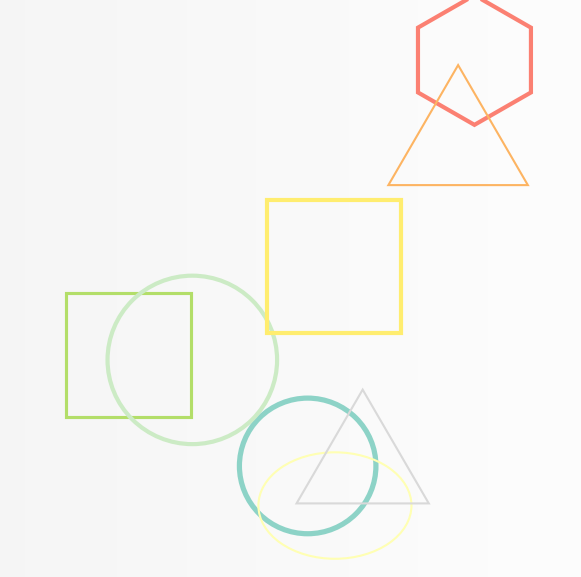[{"shape": "circle", "thickness": 2.5, "radius": 0.59, "center": [0.529, 0.192]}, {"shape": "oval", "thickness": 1, "radius": 0.66, "center": [0.576, 0.124]}, {"shape": "hexagon", "thickness": 2, "radius": 0.56, "center": [0.816, 0.895]}, {"shape": "triangle", "thickness": 1, "radius": 0.69, "center": [0.788, 0.748]}, {"shape": "square", "thickness": 1.5, "radius": 0.54, "center": [0.221, 0.385]}, {"shape": "triangle", "thickness": 1, "radius": 0.66, "center": [0.624, 0.193]}, {"shape": "circle", "thickness": 2, "radius": 0.73, "center": [0.331, 0.376]}, {"shape": "square", "thickness": 2, "radius": 0.58, "center": [0.574, 0.537]}]